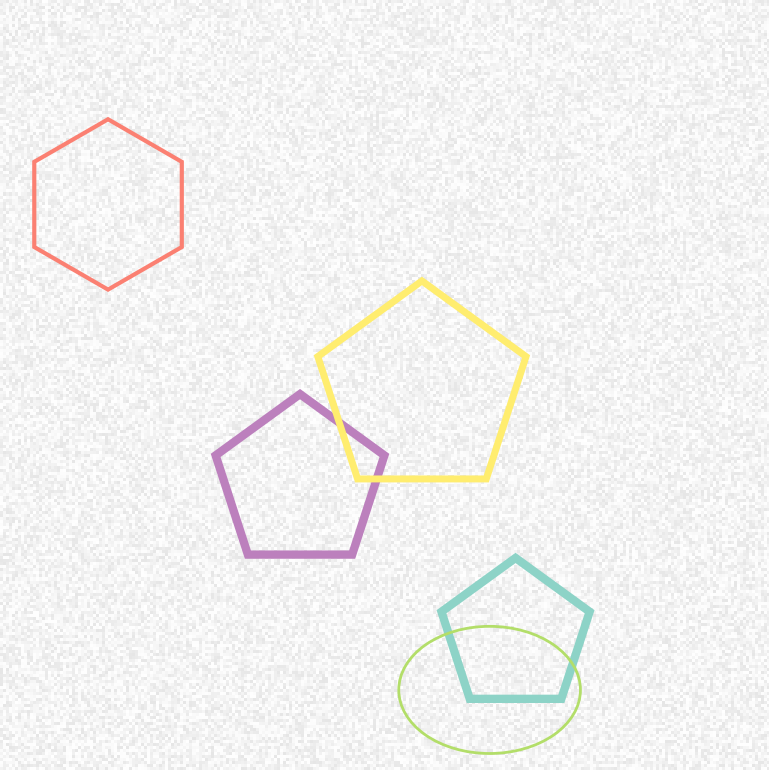[{"shape": "pentagon", "thickness": 3, "radius": 0.51, "center": [0.67, 0.174]}, {"shape": "hexagon", "thickness": 1.5, "radius": 0.55, "center": [0.14, 0.735]}, {"shape": "oval", "thickness": 1, "radius": 0.59, "center": [0.636, 0.104]}, {"shape": "pentagon", "thickness": 3, "radius": 0.58, "center": [0.39, 0.373]}, {"shape": "pentagon", "thickness": 2.5, "radius": 0.71, "center": [0.548, 0.493]}]